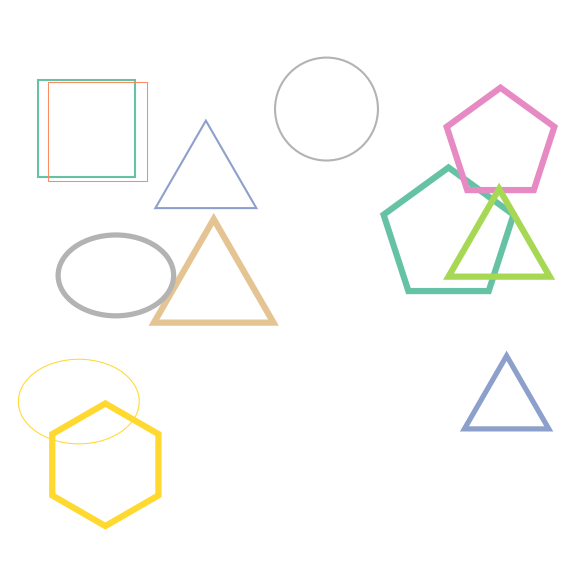[{"shape": "square", "thickness": 1, "radius": 0.42, "center": [0.15, 0.776]}, {"shape": "pentagon", "thickness": 3, "radius": 0.59, "center": [0.777, 0.591]}, {"shape": "square", "thickness": 0.5, "radius": 0.43, "center": [0.169, 0.772]}, {"shape": "triangle", "thickness": 2.5, "radius": 0.42, "center": [0.877, 0.299]}, {"shape": "triangle", "thickness": 1, "radius": 0.5, "center": [0.356, 0.689]}, {"shape": "pentagon", "thickness": 3, "radius": 0.49, "center": [0.867, 0.749]}, {"shape": "triangle", "thickness": 3, "radius": 0.51, "center": [0.864, 0.571]}, {"shape": "hexagon", "thickness": 3, "radius": 0.53, "center": [0.182, 0.194]}, {"shape": "oval", "thickness": 0.5, "radius": 0.52, "center": [0.136, 0.304]}, {"shape": "triangle", "thickness": 3, "radius": 0.6, "center": [0.37, 0.5]}, {"shape": "oval", "thickness": 2.5, "radius": 0.5, "center": [0.201, 0.522]}, {"shape": "circle", "thickness": 1, "radius": 0.45, "center": [0.565, 0.81]}]